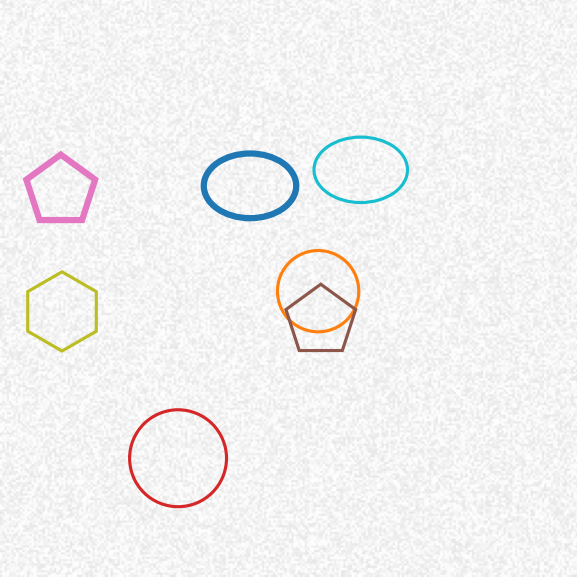[{"shape": "oval", "thickness": 3, "radius": 0.4, "center": [0.433, 0.677]}, {"shape": "circle", "thickness": 1.5, "radius": 0.35, "center": [0.551, 0.495]}, {"shape": "circle", "thickness": 1.5, "radius": 0.42, "center": [0.308, 0.206]}, {"shape": "pentagon", "thickness": 1.5, "radius": 0.32, "center": [0.555, 0.443]}, {"shape": "pentagon", "thickness": 3, "radius": 0.31, "center": [0.105, 0.669]}, {"shape": "hexagon", "thickness": 1.5, "radius": 0.34, "center": [0.107, 0.46]}, {"shape": "oval", "thickness": 1.5, "radius": 0.4, "center": [0.625, 0.705]}]